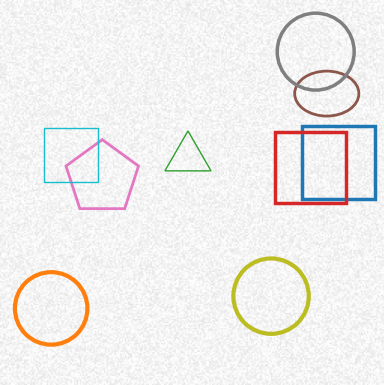[{"shape": "square", "thickness": 2.5, "radius": 0.48, "center": [0.88, 0.578]}, {"shape": "circle", "thickness": 3, "radius": 0.47, "center": [0.133, 0.199]}, {"shape": "triangle", "thickness": 1, "radius": 0.35, "center": [0.488, 0.591]}, {"shape": "square", "thickness": 2.5, "radius": 0.46, "center": [0.806, 0.565]}, {"shape": "oval", "thickness": 2, "radius": 0.42, "center": [0.849, 0.757]}, {"shape": "pentagon", "thickness": 2, "radius": 0.5, "center": [0.266, 0.538]}, {"shape": "circle", "thickness": 2.5, "radius": 0.5, "center": [0.82, 0.866]}, {"shape": "circle", "thickness": 3, "radius": 0.49, "center": [0.704, 0.231]}, {"shape": "square", "thickness": 1, "radius": 0.35, "center": [0.185, 0.598]}]